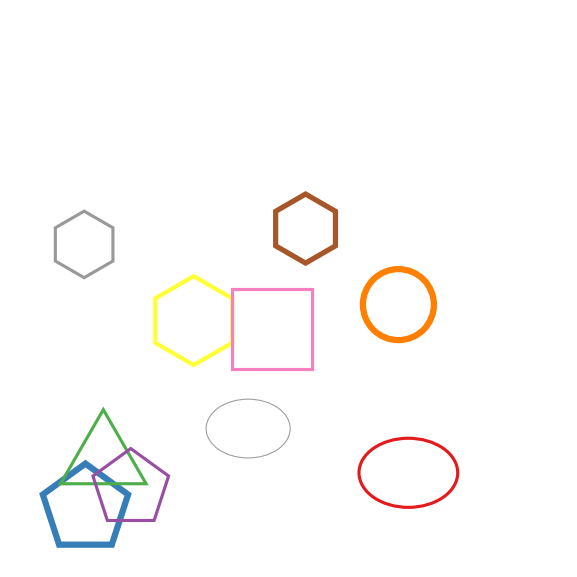[{"shape": "oval", "thickness": 1.5, "radius": 0.43, "center": [0.707, 0.18]}, {"shape": "pentagon", "thickness": 3, "radius": 0.39, "center": [0.148, 0.119]}, {"shape": "triangle", "thickness": 1.5, "radius": 0.43, "center": [0.179, 0.204]}, {"shape": "pentagon", "thickness": 1.5, "radius": 0.34, "center": [0.226, 0.154]}, {"shape": "circle", "thickness": 3, "radius": 0.31, "center": [0.69, 0.472]}, {"shape": "hexagon", "thickness": 2, "radius": 0.38, "center": [0.335, 0.444]}, {"shape": "hexagon", "thickness": 2.5, "radius": 0.3, "center": [0.529, 0.603]}, {"shape": "square", "thickness": 1.5, "radius": 0.35, "center": [0.471, 0.43]}, {"shape": "hexagon", "thickness": 1.5, "radius": 0.29, "center": [0.146, 0.576]}, {"shape": "oval", "thickness": 0.5, "radius": 0.36, "center": [0.43, 0.257]}]